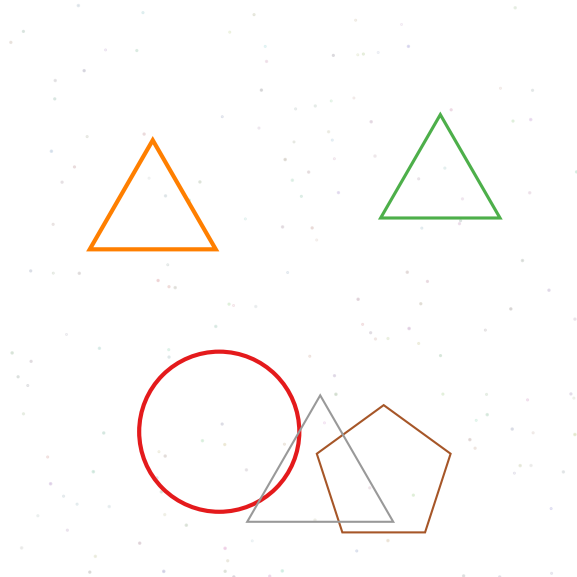[{"shape": "circle", "thickness": 2, "radius": 0.69, "center": [0.38, 0.252]}, {"shape": "triangle", "thickness": 1.5, "radius": 0.6, "center": [0.762, 0.681]}, {"shape": "triangle", "thickness": 2, "radius": 0.63, "center": [0.264, 0.63]}, {"shape": "pentagon", "thickness": 1, "radius": 0.61, "center": [0.664, 0.176]}, {"shape": "triangle", "thickness": 1, "radius": 0.73, "center": [0.554, 0.169]}]